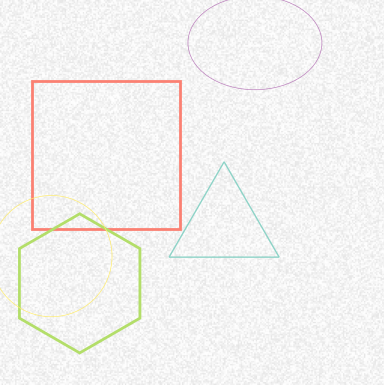[{"shape": "triangle", "thickness": 1, "radius": 0.83, "center": [0.582, 0.415]}, {"shape": "square", "thickness": 2, "radius": 0.96, "center": [0.275, 0.597]}, {"shape": "hexagon", "thickness": 2, "radius": 0.9, "center": [0.207, 0.264]}, {"shape": "oval", "thickness": 0.5, "radius": 0.87, "center": [0.662, 0.889]}, {"shape": "circle", "thickness": 0.5, "radius": 0.79, "center": [0.133, 0.335]}]